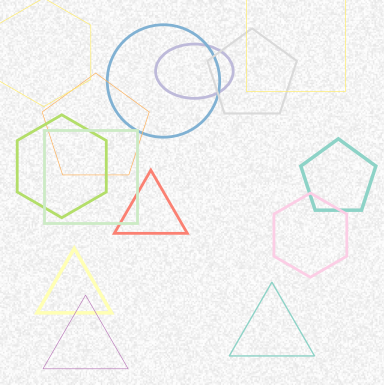[{"shape": "pentagon", "thickness": 2.5, "radius": 0.51, "center": [0.879, 0.537]}, {"shape": "triangle", "thickness": 1, "radius": 0.64, "center": [0.706, 0.139]}, {"shape": "triangle", "thickness": 2.5, "radius": 0.56, "center": [0.193, 0.243]}, {"shape": "oval", "thickness": 2, "radius": 0.5, "center": [0.505, 0.815]}, {"shape": "triangle", "thickness": 2, "radius": 0.55, "center": [0.392, 0.449]}, {"shape": "circle", "thickness": 2, "radius": 0.73, "center": [0.425, 0.79]}, {"shape": "pentagon", "thickness": 0.5, "radius": 0.73, "center": [0.249, 0.664]}, {"shape": "hexagon", "thickness": 2, "radius": 0.67, "center": [0.16, 0.568]}, {"shape": "hexagon", "thickness": 2, "radius": 0.55, "center": [0.806, 0.389]}, {"shape": "pentagon", "thickness": 1.5, "radius": 0.61, "center": [0.655, 0.804]}, {"shape": "triangle", "thickness": 0.5, "radius": 0.64, "center": [0.222, 0.106]}, {"shape": "square", "thickness": 2, "radius": 0.61, "center": [0.235, 0.542]}, {"shape": "hexagon", "thickness": 0.5, "radius": 0.71, "center": [0.114, 0.864]}, {"shape": "square", "thickness": 0.5, "radius": 0.64, "center": [0.768, 0.89]}]